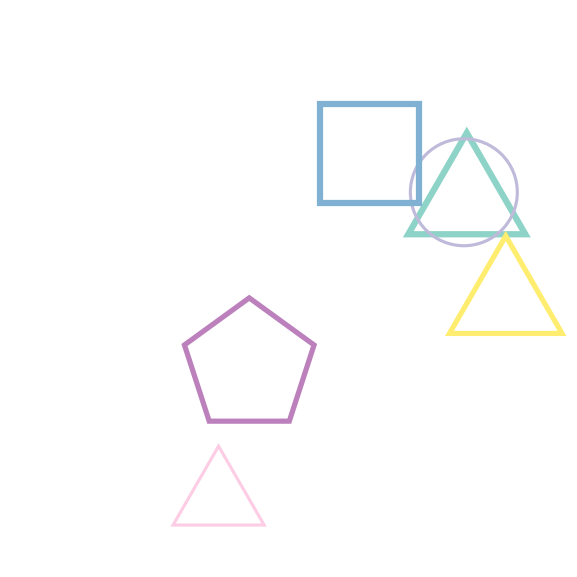[{"shape": "triangle", "thickness": 3, "radius": 0.59, "center": [0.808, 0.652]}, {"shape": "circle", "thickness": 1.5, "radius": 0.46, "center": [0.803, 0.666]}, {"shape": "square", "thickness": 3, "radius": 0.43, "center": [0.64, 0.733]}, {"shape": "triangle", "thickness": 1.5, "radius": 0.46, "center": [0.379, 0.135]}, {"shape": "pentagon", "thickness": 2.5, "radius": 0.59, "center": [0.432, 0.365]}, {"shape": "triangle", "thickness": 2.5, "radius": 0.56, "center": [0.876, 0.478]}]